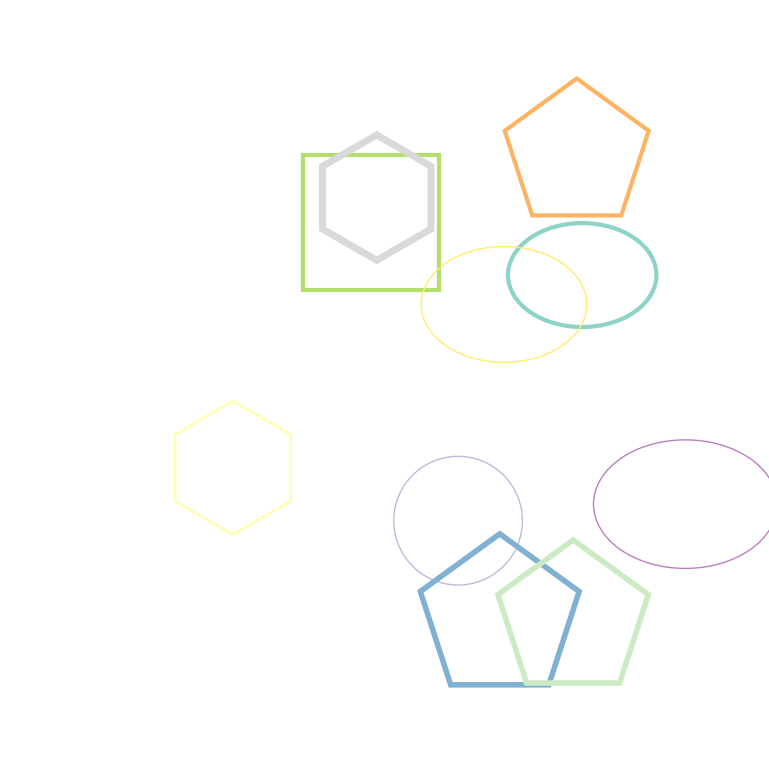[{"shape": "oval", "thickness": 1.5, "radius": 0.48, "center": [0.756, 0.643]}, {"shape": "hexagon", "thickness": 1, "radius": 0.43, "center": [0.302, 0.392]}, {"shape": "circle", "thickness": 0.5, "radius": 0.42, "center": [0.595, 0.324]}, {"shape": "pentagon", "thickness": 2, "radius": 0.54, "center": [0.649, 0.198]}, {"shape": "pentagon", "thickness": 1.5, "radius": 0.49, "center": [0.749, 0.8]}, {"shape": "square", "thickness": 1.5, "radius": 0.44, "center": [0.482, 0.711]}, {"shape": "hexagon", "thickness": 2.5, "radius": 0.41, "center": [0.489, 0.743]}, {"shape": "oval", "thickness": 0.5, "radius": 0.6, "center": [0.89, 0.345]}, {"shape": "pentagon", "thickness": 2, "radius": 0.51, "center": [0.744, 0.196]}, {"shape": "oval", "thickness": 0.5, "radius": 0.54, "center": [0.655, 0.605]}]